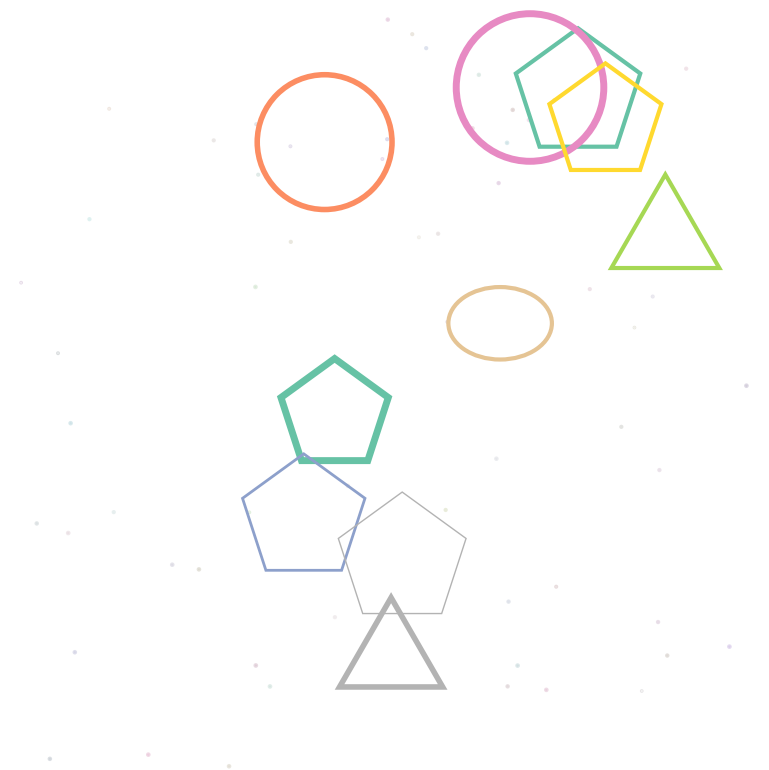[{"shape": "pentagon", "thickness": 2.5, "radius": 0.37, "center": [0.435, 0.461]}, {"shape": "pentagon", "thickness": 1.5, "radius": 0.42, "center": [0.751, 0.878]}, {"shape": "circle", "thickness": 2, "radius": 0.44, "center": [0.422, 0.815]}, {"shape": "pentagon", "thickness": 1, "radius": 0.42, "center": [0.394, 0.327]}, {"shape": "circle", "thickness": 2.5, "radius": 0.48, "center": [0.688, 0.886]}, {"shape": "triangle", "thickness": 1.5, "radius": 0.4, "center": [0.864, 0.692]}, {"shape": "pentagon", "thickness": 1.5, "radius": 0.38, "center": [0.786, 0.841]}, {"shape": "oval", "thickness": 1.5, "radius": 0.34, "center": [0.65, 0.58]}, {"shape": "pentagon", "thickness": 0.5, "radius": 0.44, "center": [0.522, 0.274]}, {"shape": "triangle", "thickness": 2, "radius": 0.39, "center": [0.508, 0.146]}]